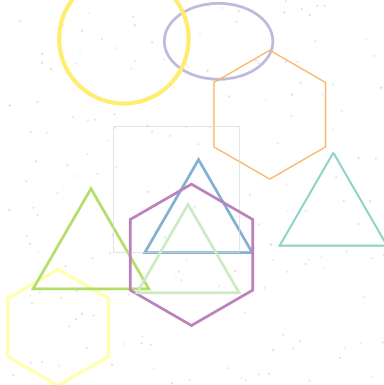[{"shape": "triangle", "thickness": 1.5, "radius": 0.81, "center": [0.866, 0.442]}, {"shape": "hexagon", "thickness": 2.5, "radius": 0.76, "center": [0.151, 0.149]}, {"shape": "oval", "thickness": 2, "radius": 0.7, "center": [0.568, 0.893]}, {"shape": "triangle", "thickness": 2, "radius": 0.8, "center": [0.516, 0.424]}, {"shape": "hexagon", "thickness": 1, "radius": 0.84, "center": [0.701, 0.702]}, {"shape": "triangle", "thickness": 2, "radius": 0.87, "center": [0.236, 0.336]}, {"shape": "square", "thickness": 0.5, "radius": 0.82, "center": [0.458, 0.509]}, {"shape": "hexagon", "thickness": 2, "radius": 0.92, "center": [0.497, 0.338]}, {"shape": "triangle", "thickness": 2, "radius": 0.77, "center": [0.489, 0.316]}, {"shape": "circle", "thickness": 3, "radius": 0.84, "center": [0.322, 0.899]}]